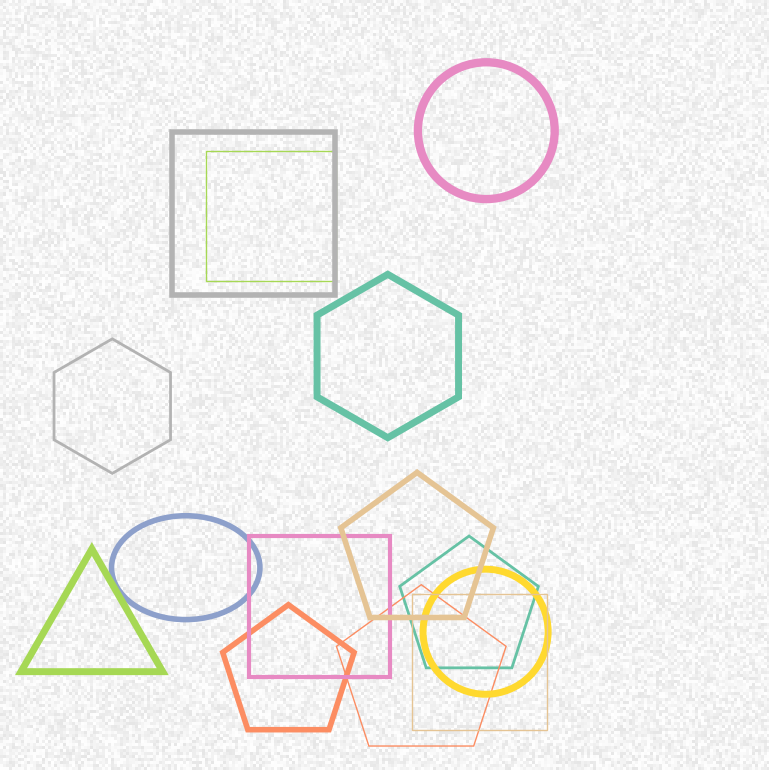[{"shape": "pentagon", "thickness": 1, "radius": 0.47, "center": [0.609, 0.209]}, {"shape": "hexagon", "thickness": 2.5, "radius": 0.53, "center": [0.504, 0.538]}, {"shape": "pentagon", "thickness": 2, "radius": 0.45, "center": [0.375, 0.125]}, {"shape": "pentagon", "thickness": 0.5, "radius": 0.58, "center": [0.547, 0.125]}, {"shape": "oval", "thickness": 2, "radius": 0.48, "center": [0.241, 0.263]}, {"shape": "circle", "thickness": 3, "radius": 0.44, "center": [0.632, 0.83]}, {"shape": "square", "thickness": 1.5, "radius": 0.46, "center": [0.415, 0.212]}, {"shape": "square", "thickness": 0.5, "radius": 0.42, "center": [0.352, 0.72]}, {"shape": "triangle", "thickness": 2.5, "radius": 0.53, "center": [0.119, 0.181]}, {"shape": "circle", "thickness": 2.5, "radius": 0.41, "center": [0.631, 0.18]}, {"shape": "pentagon", "thickness": 2, "radius": 0.52, "center": [0.542, 0.282]}, {"shape": "square", "thickness": 0.5, "radius": 0.44, "center": [0.623, 0.14]}, {"shape": "hexagon", "thickness": 1, "radius": 0.44, "center": [0.146, 0.473]}, {"shape": "square", "thickness": 2, "radius": 0.53, "center": [0.33, 0.722]}]